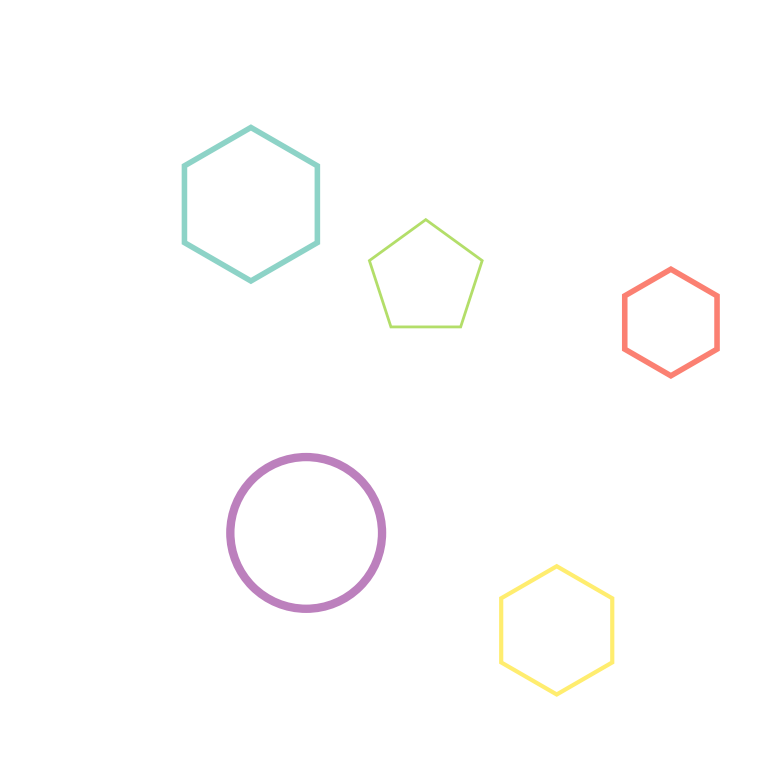[{"shape": "hexagon", "thickness": 2, "radius": 0.5, "center": [0.326, 0.735]}, {"shape": "hexagon", "thickness": 2, "radius": 0.35, "center": [0.871, 0.581]}, {"shape": "pentagon", "thickness": 1, "radius": 0.39, "center": [0.553, 0.638]}, {"shape": "circle", "thickness": 3, "radius": 0.49, "center": [0.398, 0.308]}, {"shape": "hexagon", "thickness": 1.5, "radius": 0.42, "center": [0.723, 0.181]}]